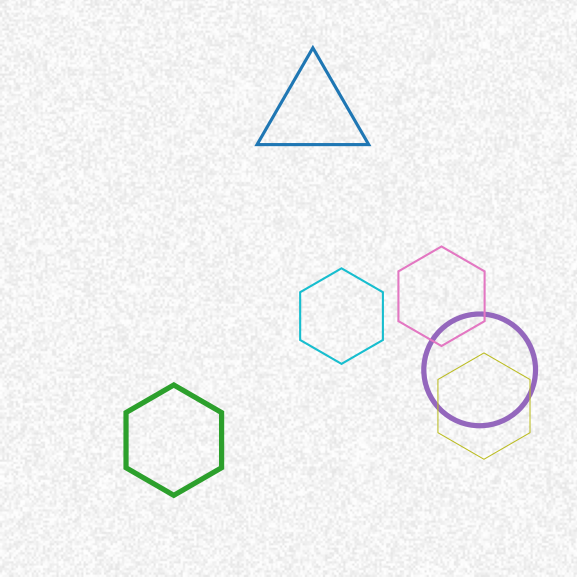[{"shape": "triangle", "thickness": 1.5, "radius": 0.56, "center": [0.542, 0.805]}, {"shape": "hexagon", "thickness": 2.5, "radius": 0.48, "center": [0.301, 0.237]}, {"shape": "circle", "thickness": 2.5, "radius": 0.48, "center": [0.831, 0.359]}, {"shape": "hexagon", "thickness": 1, "radius": 0.43, "center": [0.765, 0.486]}, {"shape": "hexagon", "thickness": 0.5, "radius": 0.46, "center": [0.838, 0.296]}, {"shape": "hexagon", "thickness": 1, "radius": 0.41, "center": [0.591, 0.452]}]